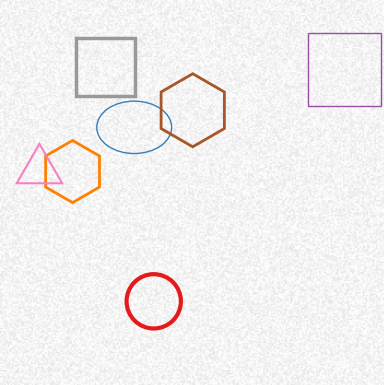[{"shape": "circle", "thickness": 3, "radius": 0.35, "center": [0.399, 0.217]}, {"shape": "oval", "thickness": 1, "radius": 0.49, "center": [0.349, 0.669]}, {"shape": "square", "thickness": 1, "radius": 0.47, "center": [0.894, 0.819]}, {"shape": "hexagon", "thickness": 2, "radius": 0.4, "center": [0.188, 0.554]}, {"shape": "hexagon", "thickness": 2, "radius": 0.47, "center": [0.501, 0.714]}, {"shape": "triangle", "thickness": 1.5, "radius": 0.34, "center": [0.102, 0.558]}, {"shape": "square", "thickness": 2.5, "radius": 0.38, "center": [0.274, 0.826]}]